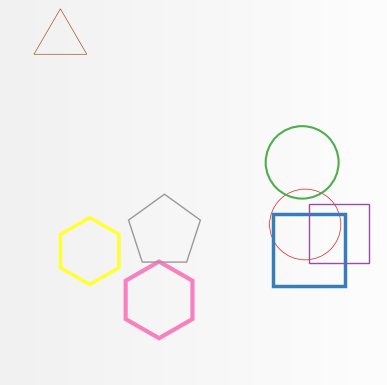[{"shape": "circle", "thickness": 0.5, "radius": 0.46, "center": [0.788, 0.417]}, {"shape": "square", "thickness": 2.5, "radius": 0.47, "center": [0.798, 0.35]}, {"shape": "circle", "thickness": 1.5, "radius": 0.47, "center": [0.78, 0.578]}, {"shape": "square", "thickness": 1, "radius": 0.39, "center": [0.875, 0.394]}, {"shape": "hexagon", "thickness": 2.5, "radius": 0.43, "center": [0.231, 0.348]}, {"shape": "triangle", "thickness": 0.5, "radius": 0.39, "center": [0.156, 0.898]}, {"shape": "hexagon", "thickness": 3, "radius": 0.5, "center": [0.41, 0.221]}, {"shape": "pentagon", "thickness": 1, "radius": 0.49, "center": [0.424, 0.398]}]